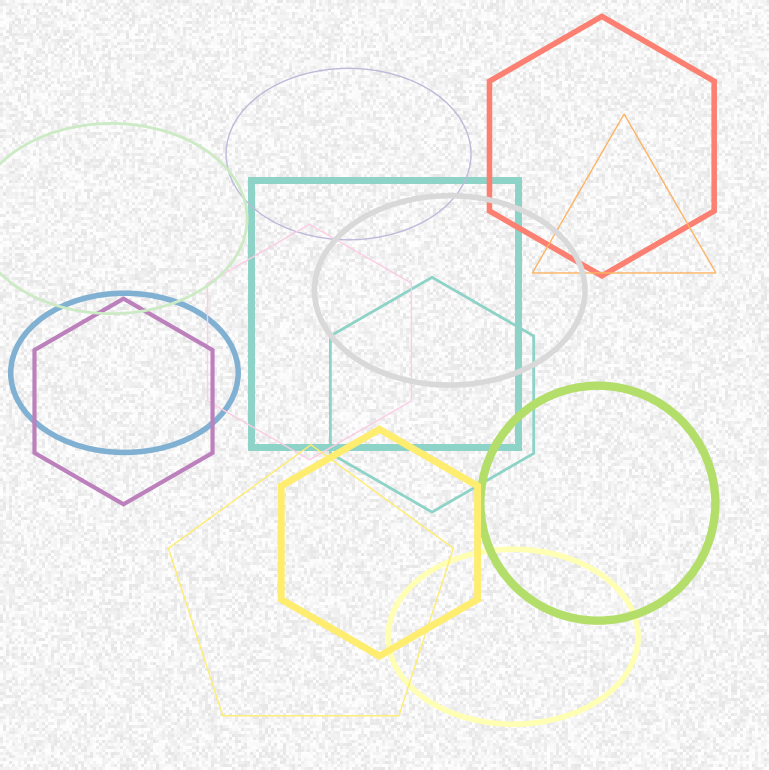[{"shape": "square", "thickness": 2.5, "radius": 0.87, "center": [0.499, 0.593]}, {"shape": "hexagon", "thickness": 1, "radius": 0.76, "center": [0.561, 0.487]}, {"shape": "oval", "thickness": 2, "radius": 0.81, "center": [0.666, 0.173]}, {"shape": "oval", "thickness": 0.5, "radius": 0.8, "center": [0.453, 0.8]}, {"shape": "hexagon", "thickness": 2, "radius": 0.84, "center": [0.782, 0.81]}, {"shape": "oval", "thickness": 2, "radius": 0.74, "center": [0.162, 0.516]}, {"shape": "triangle", "thickness": 0.5, "radius": 0.69, "center": [0.811, 0.714]}, {"shape": "circle", "thickness": 3, "radius": 0.76, "center": [0.776, 0.347]}, {"shape": "hexagon", "thickness": 0.5, "radius": 0.76, "center": [0.402, 0.556]}, {"shape": "oval", "thickness": 2, "radius": 0.88, "center": [0.584, 0.623]}, {"shape": "hexagon", "thickness": 1.5, "radius": 0.67, "center": [0.16, 0.479]}, {"shape": "oval", "thickness": 1, "radius": 0.88, "center": [0.144, 0.716]}, {"shape": "pentagon", "thickness": 0.5, "radius": 0.97, "center": [0.404, 0.228]}, {"shape": "hexagon", "thickness": 2.5, "radius": 0.74, "center": [0.493, 0.295]}]